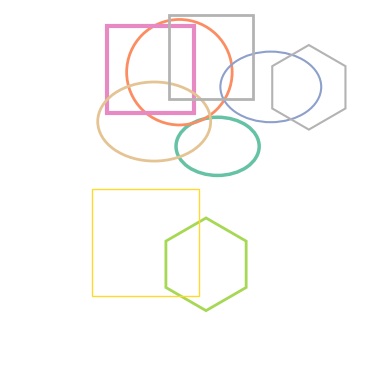[{"shape": "oval", "thickness": 2.5, "radius": 0.54, "center": [0.565, 0.62]}, {"shape": "circle", "thickness": 2, "radius": 0.69, "center": [0.466, 0.812]}, {"shape": "oval", "thickness": 1.5, "radius": 0.65, "center": [0.703, 0.774]}, {"shape": "square", "thickness": 3, "radius": 0.56, "center": [0.391, 0.819]}, {"shape": "hexagon", "thickness": 2, "radius": 0.6, "center": [0.535, 0.314]}, {"shape": "square", "thickness": 1, "radius": 0.7, "center": [0.377, 0.371]}, {"shape": "oval", "thickness": 2, "radius": 0.73, "center": [0.401, 0.684]}, {"shape": "square", "thickness": 2, "radius": 0.54, "center": [0.549, 0.853]}, {"shape": "hexagon", "thickness": 1.5, "radius": 0.55, "center": [0.802, 0.773]}]